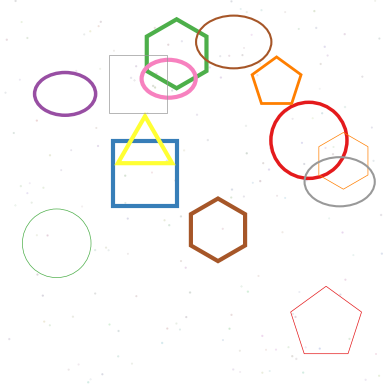[{"shape": "pentagon", "thickness": 0.5, "radius": 0.48, "center": [0.847, 0.16]}, {"shape": "circle", "thickness": 2.5, "radius": 0.49, "center": [0.802, 0.635]}, {"shape": "square", "thickness": 3, "radius": 0.42, "center": [0.376, 0.549]}, {"shape": "hexagon", "thickness": 3, "radius": 0.45, "center": [0.459, 0.86]}, {"shape": "circle", "thickness": 0.5, "radius": 0.45, "center": [0.147, 0.368]}, {"shape": "oval", "thickness": 2.5, "radius": 0.4, "center": [0.169, 0.756]}, {"shape": "hexagon", "thickness": 0.5, "radius": 0.37, "center": [0.892, 0.582]}, {"shape": "pentagon", "thickness": 2, "radius": 0.33, "center": [0.718, 0.785]}, {"shape": "triangle", "thickness": 3, "radius": 0.41, "center": [0.377, 0.617]}, {"shape": "hexagon", "thickness": 3, "radius": 0.41, "center": [0.566, 0.403]}, {"shape": "oval", "thickness": 1.5, "radius": 0.49, "center": [0.607, 0.891]}, {"shape": "oval", "thickness": 3, "radius": 0.35, "center": [0.438, 0.795]}, {"shape": "square", "thickness": 0.5, "radius": 0.38, "center": [0.358, 0.782]}, {"shape": "oval", "thickness": 1.5, "radius": 0.46, "center": [0.882, 0.528]}]